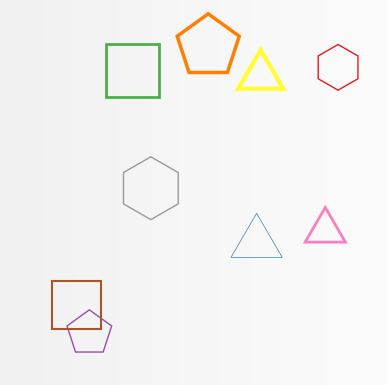[{"shape": "hexagon", "thickness": 1, "radius": 0.3, "center": [0.872, 0.825]}, {"shape": "triangle", "thickness": 0.5, "radius": 0.38, "center": [0.662, 0.37]}, {"shape": "square", "thickness": 2, "radius": 0.34, "center": [0.341, 0.817]}, {"shape": "pentagon", "thickness": 1, "radius": 0.3, "center": [0.231, 0.135]}, {"shape": "pentagon", "thickness": 2.5, "radius": 0.42, "center": [0.537, 0.88]}, {"shape": "triangle", "thickness": 3, "radius": 0.34, "center": [0.673, 0.803]}, {"shape": "square", "thickness": 1.5, "radius": 0.32, "center": [0.198, 0.208]}, {"shape": "triangle", "thickness": 2, "radius": 0.3, "center": [0.839, 0.401]}, {"shape": "hexagon", "thickness": 1, "radius": 0.41, "center": [0.389, 0.511]}]